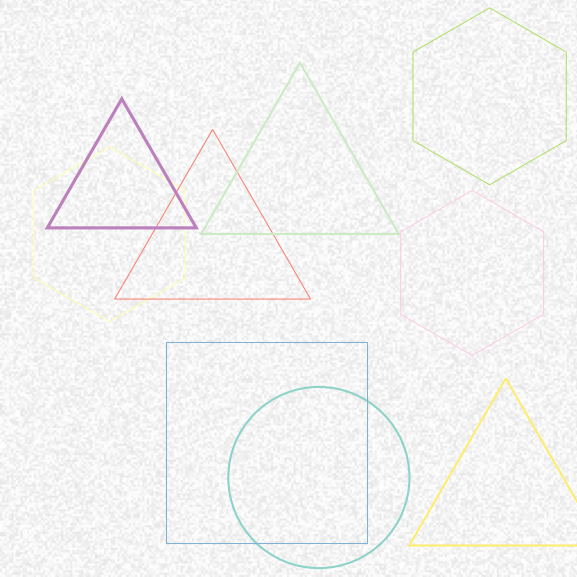[{"shape": "circle", "thickness": 1, "radius": 0.78, "center": [0.552, 0.172]}, {"shape": "hexagon", "thickness": 0.5, "radius": 0.76, "center": [0.19, 0.594]}, {"shape": "triangle", "thickness": 0.5, "radius": 0.98, "center": [0.368, 0.579]}, {"shape": "square", "thickness": 0.5, "radius": 0.87, "center": [0.462, 0.234]}, {"shape": "hexagon", "thickness": 0.5, "radius": 0.77, "center": [0.848, 0.832]}, {"shape": "hexagon", "thickness": 0.5, "radius": 0.71, "center": [0.818, 0.526]}, {"shape": "triangle", "thickness": 1.5, "radius": 0.74, "center": [0.211, 0.679]}, {"shape": "triangle", "thickness": 1, "radius": 0.99, "center": [0.519, 0.693]}, {"shape": "triangle", "thickness": 1, "radius": 0.97, "center": [0.876, 0.151]}]